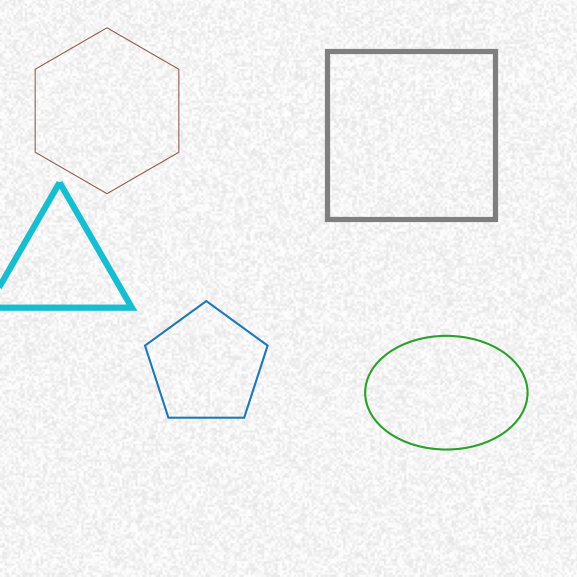[{"shape": "pentagon", "thickness": 1, "radius": 0.56, "center": [0.357, 0.366]}, {"shape": "oval", "thickness": 1, "radius": 0.7, "center": [0.773, 0.319]}, {"shape": "hexagon", "thickness": 0.5, "radius": 0.72, "center": [0.185, 0.807]}, {"shape": "square", "thickness": 2.5, "radius": 0.73, "center": [0.712, 0.765]}, {"shape": "triangle", "thickness": 3, "radius": 0.72, "center": [0.103, 0.539]}]